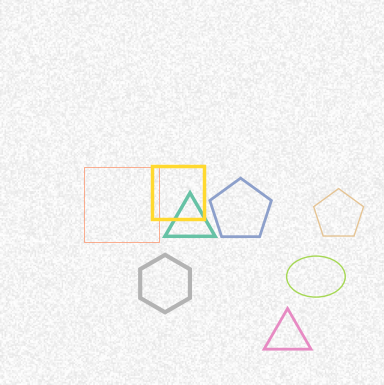[{"shape": "triangle", "thickness": 2.5, "radius": 0.38, "center": [0.494, 0.424]}, {"shape": "square", "thickness": 0.5, "radius": 0.49, "center": [0.315, 0.468]}, {"shape": "pentagon", "thickness": 2, "radius": 0.42, "center": [0.625, 0.453]}, {"shape": "triangle", "thickness": 2, "radius": 0.35, "center": [0.747, 0.128]}, {"shape": "oval", "thickness": 1, "radius": 0.38, "center": [0.821, 0.282]}, {"shape": "square", "thickness": 2.5, "radius": 0.34, "center": [0.463, 0.5]}, {"shape": "pentagon", "thickness": 1, "radius": 0.34, "center": [0.88, 0.442]}, {"shape": "hexagon", "thickness": 3, "radius": 0.37, "center": [0.429, 0.263]}]